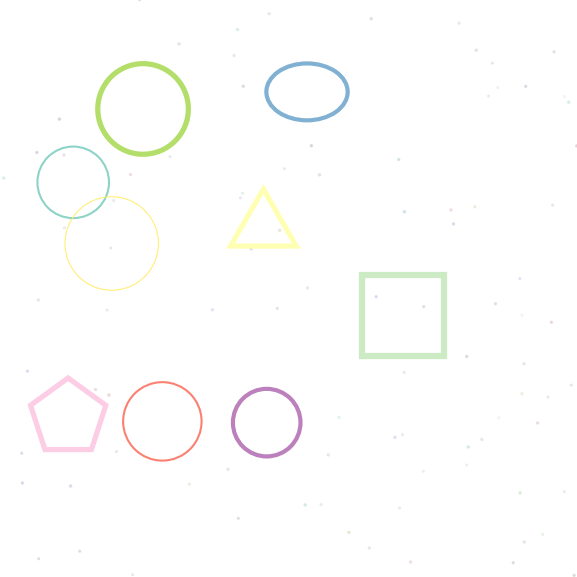[{"shape": "circle", "thickness": 1, "radius": 0.31, "center": [0.127, 0.683]}, {"shape": "triangle", "thickness": 2.5, "radius": 0.33, "center": [0.456, 0.606]}, {"shape": "circle", "thickness": 1, "radius": 0.34, "center": [0.281, 0.269]}, {"shape": "oval", "thickness": 2, "radius": 0.35, "center": [0.532, 0.84]}, {"shape": "circle", "thickness": 2.5, "radius": 0.39, "center": [0.248, 0.81]}, {"shape": "pentagon", "thickness": 2.5, "radius": 0.34, "center": [0.118, 0.276]}, {"shape": "circle", "thickness": 2, "radius": 0.29, "center": [0.462, 0.267]}, {"shape": "square", "thickness": 3, "radius": 0.35, "center": [0.698, 0.453]}, {"shape": "circle", "thickness": 0.5, "radius": 0.4, "center": [0.193, 0.578]}]